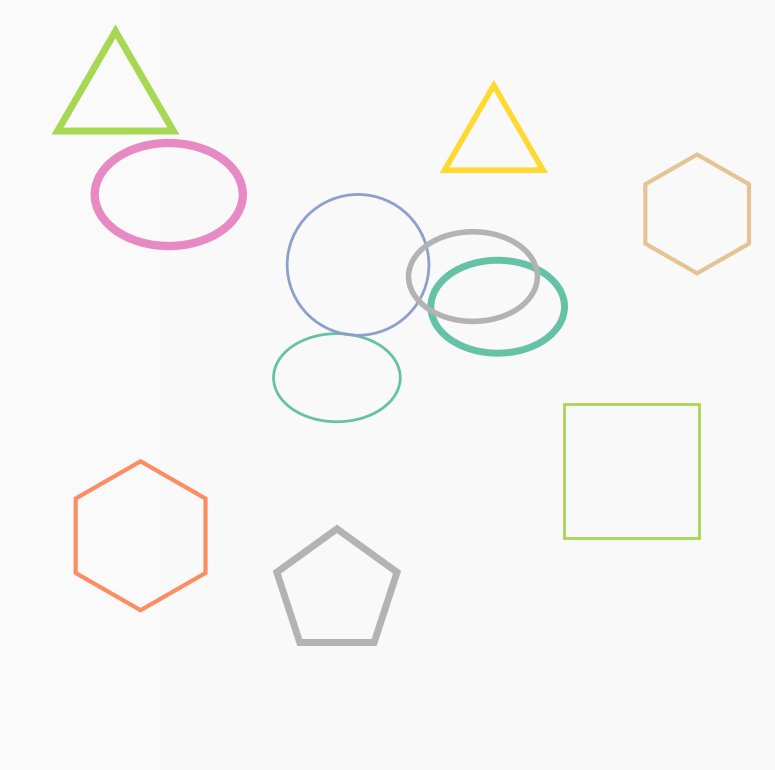[{"shape": "oval", "thickness": 1, "radius": 0.41, "center": [0.435, 0.51]}, {"shape": "oval", "thickness": 2.5, "radius": 0.43, "center": [0.642, 0.602]}, {"shape": "hexagon", "thickness": 1.5, "radius": 0.48, "center": [0.181, 0.304]}, {"shape": "circle", "thickness": 1, "radius": 0.46, "center": [0.462, 0.656]}, {"shape": "oval", "thickness": 3, "radius": 0.48, "center": [0.218, 0.747]}, {"shape": "square", "thickness": 1, "radius": 0.44, "center": [0.815, 0.388]}, {"shape": "triangle", "thickness": 2.5, "radius": 0.43, "center": [0.149, 0.873]}, {"shape": "triangle", "thickness": 2, "radius": 0.37, "center": [0.637, 0.816]}, {"shape": "hexagon", "thickness": 1.5, "radius": 0.39, "center": [0.9, 0.722]}, {"shape": "oval", "thickness": 2, "radius": 0.42, "center": [0.61, 0.641]}, {"shape": "pentagon", "thickness": 2.5, "radius": 0.41, "center": [0.435, 0.232]}]